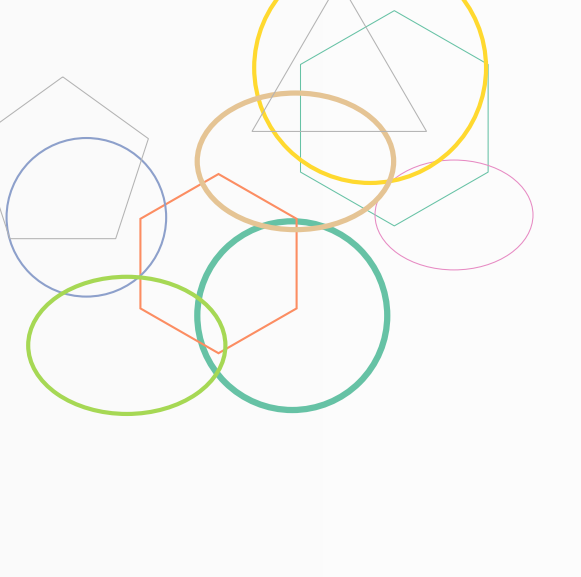[{"shape": "circle", "thickness": 3, "radius": 0.82, "center": [0.503, 0.453]}, {"shape": "hexagon", "thickness": 0.5, "radius": 0.93, "center": [0.678, 0.794]}, {"shape": "hexagon", "thickness": 1, "radius": 0.78, "center": [0.376, 0.543]}, {"shape": "circle", "thickness": 1, "radius": 0.69, "center": [0.149, 0.623]}, {"shape": "oval", "thickness": 0.5, "radius": 0.68, "center": [0.781, 0.627]}, {"shape": "oval", "thickness": 2, "radius": 0.85, "center": [0.218, 0.401]}, {"shape": "circle", "thickness": 2, "radius": 1.0, "center": [0.637, 0.882]}, {"shape": "oval", "thickness": 2.5, "radius": 0.84, "center": [0.508, 0.72]}, {"shape": "triangle", "thickness": 0.5, "radius": 0.87, "center": [0.584, 0.858]}, {"shape": "pentagon", "thickness": 0.5, "radius": 0.77, "center": [0.108, 0.711]}]